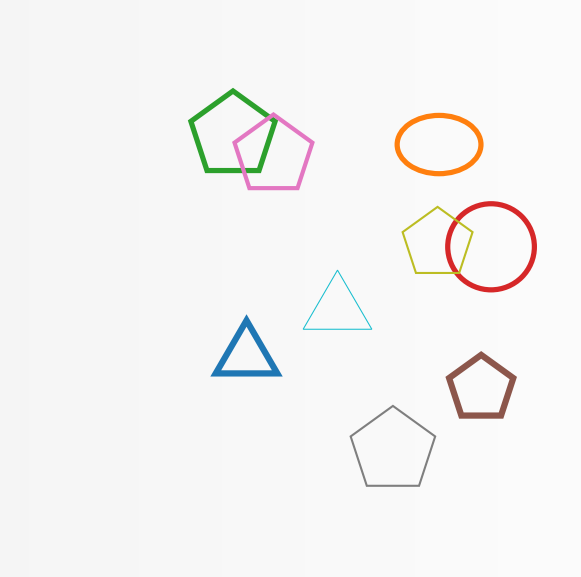[{"shape": "triangle", "thickness": 3, "radius": 0.31, "center": [0.424, 0.383]}, {"shape": "oval", "thickness": 2.5, "radius": 0.36, "center": [0.755, 0.749]}, {"shape": "pentagon", "thickness": 2.5, "radius": 0.38, "center": [0.401, 0.765]}, {"shape": "circle", "thickness": 2.5, "radius": 0.37, "center": [0.845, 0.572]}, {"shape": "pentagon", "thickness": 3, "radius": 0.29, "center": [0.828, 0.327]}, {"shape": "pentagon", "thickness": 2, "radius": 0.35, "center": [0.47, 0.73]}, {"shape": "pentagon", "thickness": 1, "radius": 0.38, "center": [0.676, 0.22]}, {"shape": "pentagon", "thickness": 1, "radius": 0.32, "center": [0.753, 0.578]}, {"shape": "triangle", "thickness": 0.5, "radius": 0.34, "center": [0.581, 0.463]}]